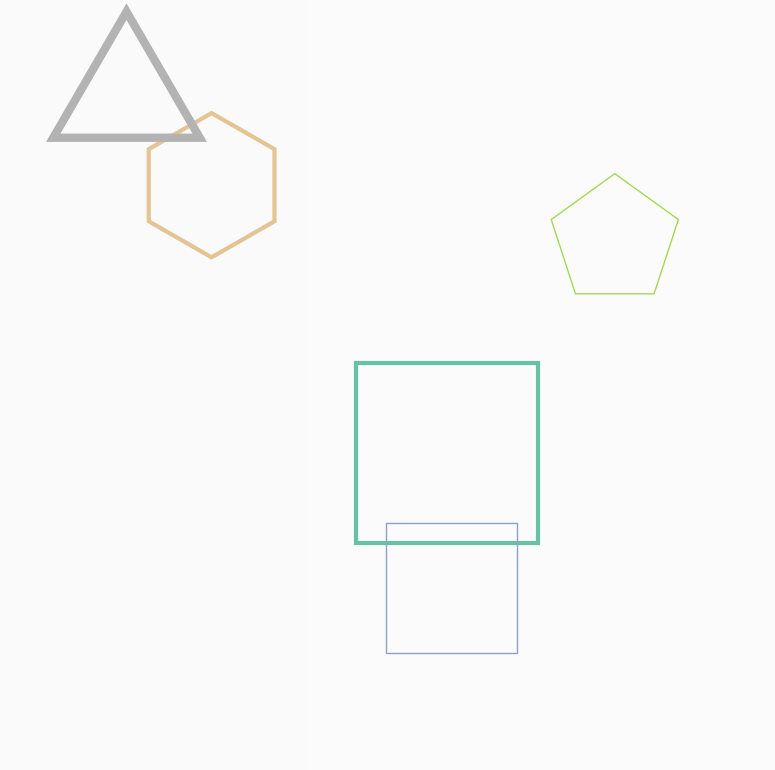[{"shape": "square", "thickness": 1.5, "radius": 0.58, "center": [0.577, 0.412]}, {"shape": "square", "thickness": 0.5, "radius": 0.42, "center": [0.583, 0.237]}, {"shape": "pentagon", "thickness": 0.5, "radius": 0.43, "center": [0.793, 0.688]}, {"shape": "hexagon", "thickness": 1.5, "radius": 0.47, "center": [0.273, 0.759]}, {"shape": "triangle", "thickness": 3, "radius": 0.55, "center": [0.163, 0.876]}]